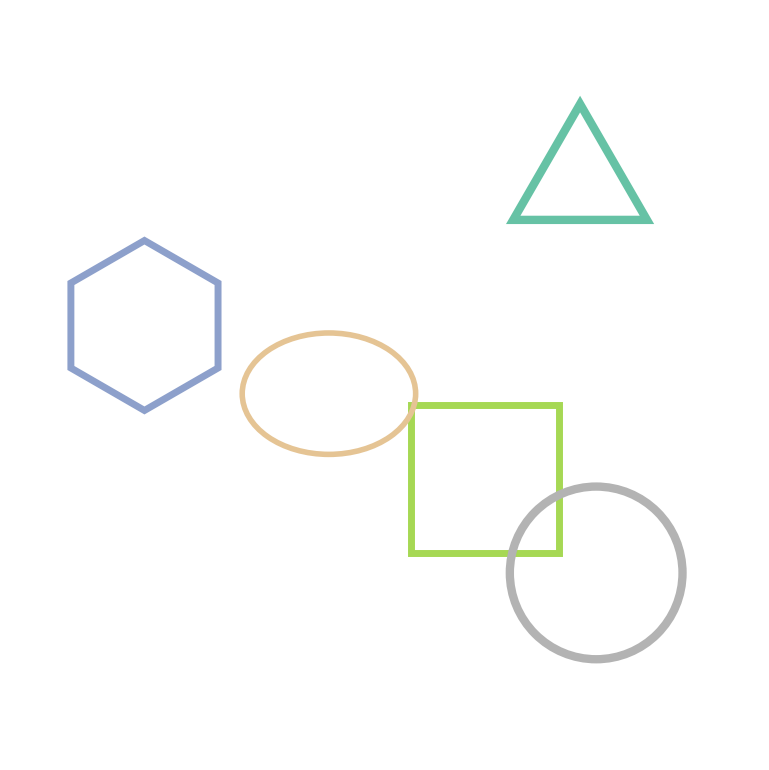[{"shape": "triangle", "thickness": 3, "radius": 0.5, "center": [0.753, 0.765]}, {"shape": "hexagon", "thickness": 2.5, "radius": 0.55, "center": [0.188, 0.577]}, {"shape": "square", "thickness": 2.5, "radius": 0.48, "center": [0.63, 0.378]}, {"shape": "oval", "thickness": 2, "radius": 0.56, "center": [0.427, 0.489]}, {"shape": "circle", "thickness": 3, "radius": 0.56, "center": [0.774, 0.256]}]